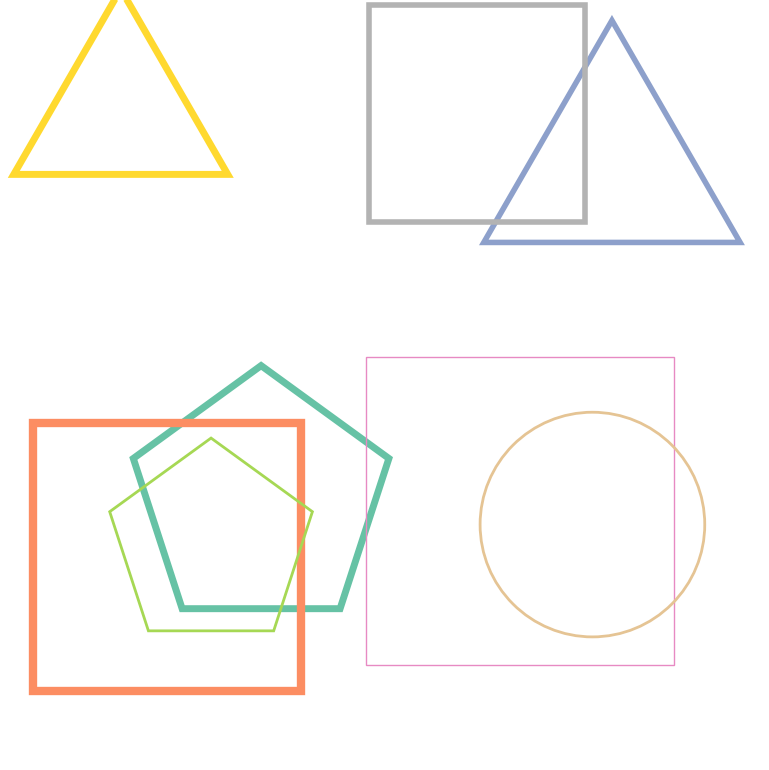[{"shape": "pentagon", "thickness": 2.5, "radius": 0.87, "center": [0.339, 0.351]}, {"shape": "square", "thickness": 3, "radius": 0.87, "center": [0.217, 0.277]}, {"shape": "triangle", "thickness": 2, "radius": 0.96, "center": [0.795, 0.781]}, {"shape": "square", "thickness": 0.5, "radius": 1.0, "center": [0.676, 0.336]}, {"shape": "pentagon", "thickness": 1, "radius": 0.69, "center": [0.274, 0.293]}, {"shape": "triangle", "thickness": 2.5, "radius": 0.8, "center": [0.157, 0.854]}, {"shape": "circle", "thickness": 1, "radius": 0.73, "center": [0.769, 0.319]}, {"shape": "square", "thickness": 2, "radius": 0.7, "center": [0.62, 0.852]}]